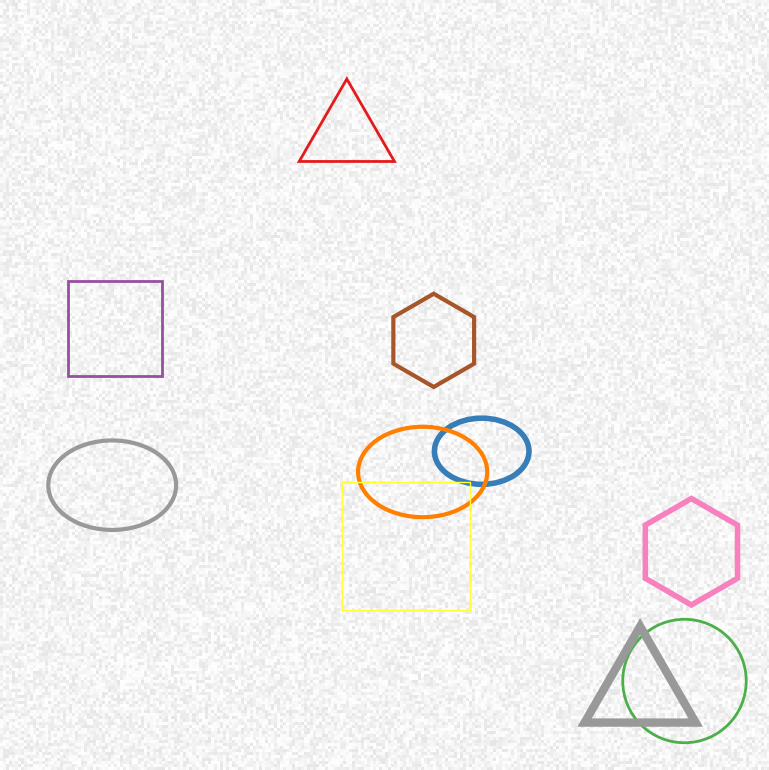[{"shape": "triangle", "thickness": 1, "radius": 0.36, "center": [0.45, 0.826]}, {"shape": "oval", "thickness": 2, "radius": 0.31, "center": [0.626, 0.414]}, {"shape": "circle", "thickness": 1, "radius": 0.4, "center": [0.889, 0.116]}, {"shape": "square", "thickness": 1, "radius": 0.31, "center": [0.15, 0.573]}, {"shape": "oval", "thickness": 1.5, "radius": 0.42, "center": [0.549, 0.387]}, {"shape": "square", "thickness": 0.5, "radius": 0.42, "center": [0.527, 0.291]}, {"shape": "hexagon", "thickness": 1.5, "radius": 0.3, "center": [0.563, 0.558]}, {"shape": "hexagon", "thickness": 2, "radius": 0.35, "center": [0.898, 0.283]}, {"shape": "oval", "thickness": 1.5, "radius": 0.42, "center": [0.146, 0.37]}, {"shape": "triangle", "thickness": 3, "radius": 0.42, "center": [0.831, 0.103]}]